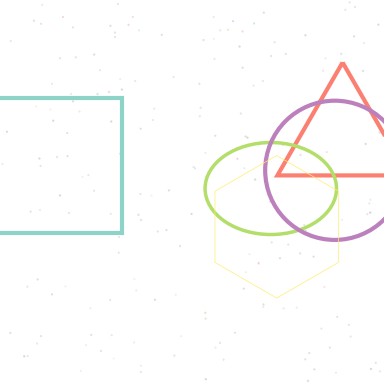[{"shape": "square", "thickness": 3, "radius": 0.88, "center": [0.142, 0.569]}, {"shape": "triangle", "thickness": 3, "radius": 0.98, "center": [0.89, 0.642]}, {"shape": "oval", "thickness": 2.5, "radius": 0.85, "center": [0.703, 0.51]}, {"shape": "circle", "thickness": 3, "radius": 0.9, "center": [0.87, 0.558]}, {"shape": "hexagon", "thickness": 0.5, "radius": 0.93, "center": [0.719, 0.411]}]